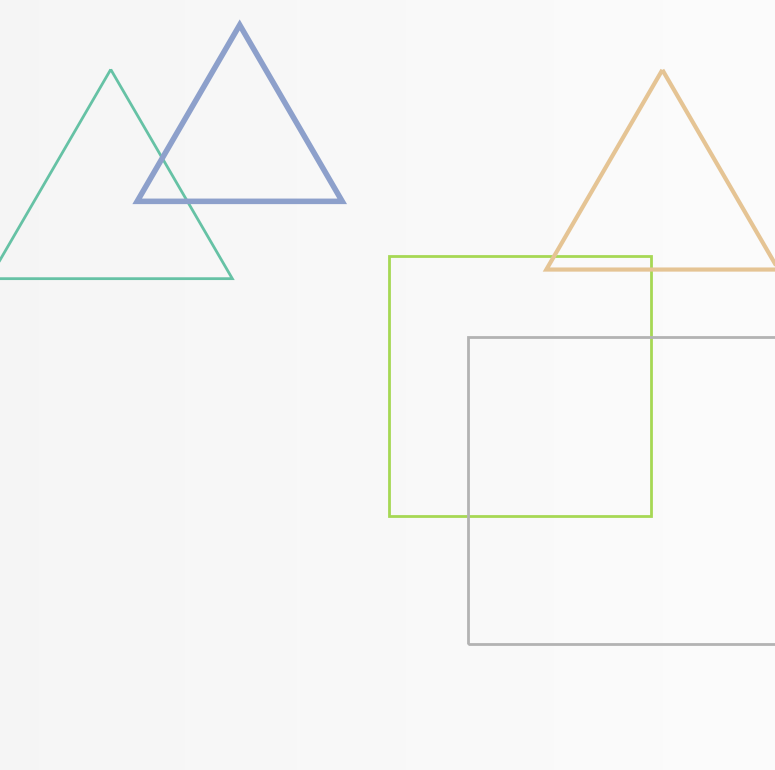[{"shape": "triangle", "thickness": 1, "radius": 0.91, "center": [0.143, 0.729]}, {"shape": "triangle", "thickness": 2, "radius": 0.76, "center": [0.309, 0.815]}, {"shape": "square", "thickness": 1, "radius": 0.84, "center": [0.671, 0.499]}, {"shape": "triangle", "thickness": 1.5, "radius": 0.86, "center": [0.855, 0.736]}, {"shape": "square", "thickness": 1, "radius": 1.0, "center": [0.803, 0.363]}]